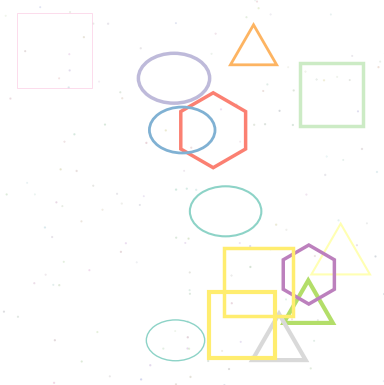[{"shape": "oval", "thickness": 1.5, "radius": 0.46, "center": [0.586, 0.451]}, {"shape": "oval", "thickness": 1, "radius": 0.38, "center": [0.456, 0.116]}, {"shape": "triangle", "thickness": 1.5, "radius": 0.44, "center": [0.885, 0.331]}, {"shape": "oval", "thickness": 2.5, "radius": 0.46, "center": [0.452, 0.797]}, {"shape": "hexagon", "thickness": 2.5, "radius": 0.49, "center": [0.554, 0.662]}, {"shape": "oval", "thickness": 2, "radius": 0.43, "center": [0.473, 0.662]}, {"shape": "triangle", "thickness": 2, "radius": 0.35, "center": [0.659, 0.866]}, {"shape": "triangle", "thickness": 3, "radius": 0.37, "center": [0.801, 0.198]}, {"shape": "square", "thickness": 0.5, "radius": 0.49, "center": [0.142, 0.87]}, {"shape": "triangle", "thickness": 3, "radius": 0.4, "center": [0.725, 0.105]}, {"shape": "hexagon", "thickness": 2.5, "radius": 0.38, "center": [0.802, 0.287]}, {"shape": "square", "thickness": 2.5, "radius": 0.41, "center": [0.862, 0.754]}, {"shape": "square", "thickness": 3, "radius": 0.43, "center": [0.63, 0.157]}, {"shape": "square", "thickness": 2.5, "radius": 0.45, "center": [0.672, 0.267]}]